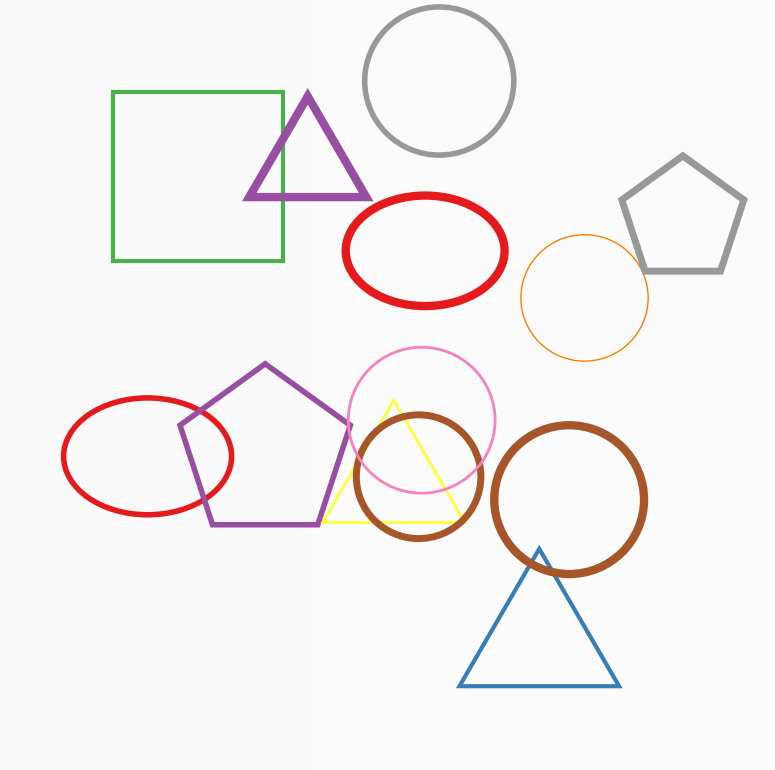[{"shape": "oval", "thickness": 2, "radius": 0.54, "center": [0.19, 0.407]}, {"shape": "oval", "thickness": 3, "radius": 0.51, "center": [0.549, 0.674]}, {"shape": "triangle", "thickness": 1.5, "radius": 0.59, "center": [0.696, 0.168]}, {"shape": "square", "thickness": 1.5, "radius": 0.55, "center": [0.255, 0.77]}, {"shape": "triangle", "thickness": 3, "radius": 0.44, "center": [0.397, 0.788]}, {"shape": "pentagon", "thickness": 2, "radius": 0.58, "center": [0.342, 0.412]}, {"shape": "circle", "thickness": 0.5, "radius": 0.41, "center": [0.754, 0.613]}, {"shape": "triangle", "thickness": 1, "radius": 0.53, "center": [0.508, 0.374]}, {"shape": "circle", "thickness": 3, "radius": 0.48, "center": [0.734, 0.351]}, {"shape": "circle", "thickness": 2.5, "radius": 0.4, "center": [0.54, 0.381]}, {"shape": "circle", "thickness": 1, "radius": 0.47, "center": [0.544, 0.454]}, {"shape": "circle", "thickness": 2, "radius": 0.48, "center": [0.567, 0.895]}, {"shape": "pentagon", "thickness": 2.5, "radius": 0.41, "center": [0.881, 0.715]}]